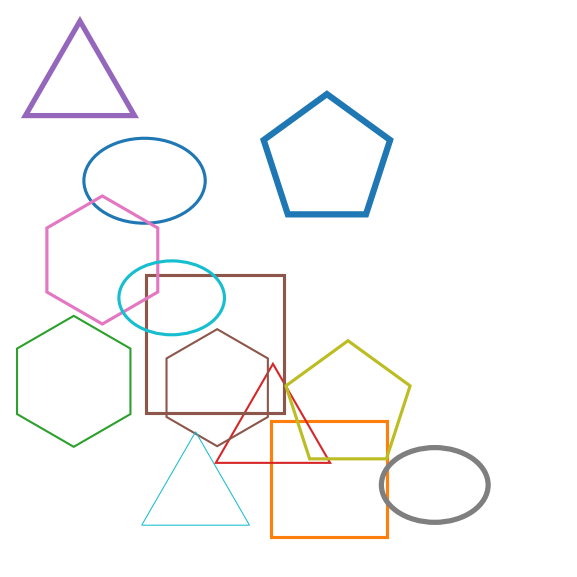[{"shape": "oval", "thickness": 1.5, "radius": 0.53, "center": [0.25, 0.686]}, {"shape": "pentagon", "thickness": 3, "radius": 0.58, "center": [0.566, 0.721]}, {"shape": "square", "thickness": 1.5, "radius": 0.5, "center": [0.57, 0.17]}, {"shape": "hexagon", "thickness": 1, "radius": 0.57, "center": [0.128, 0.339]}, {"shape": "triangle", "thickness": 1, "radius": 0.57, "center": [0.473, 0.255]}, {"shape": "triangle", "thickness": 2.5, "radius": 0.55, "center": [0.138, 0.854]}, {"shape": "square", "thickness": 1.5, "radius": 0.6, "center": [0.372, 0.404]}, {"shape": "hexagon", "thickness": 1, "radius": 0.51, "center": [0.376, 0.328]}, {"shape": "hexagon", "thickness": 1.5, "radius": 0.55, "center": [0.177, 0.549]}, {"shape": "oval", "thickness": 2.5, "radius": 0.46, "center": [0.753, 0.159]}, {"shape": "pentagon", "thickness": 1.5, "radius": 0.57, "center": [0.603, 0.296]}, {"shape": "oval", "thickness": 1.5, "radius": 0.46, "center": [0.297, 0.483]}, {"shape": "triangle", "thickness": 0.5, "radius": 0.54, "center": [0.339, 0.144]}]